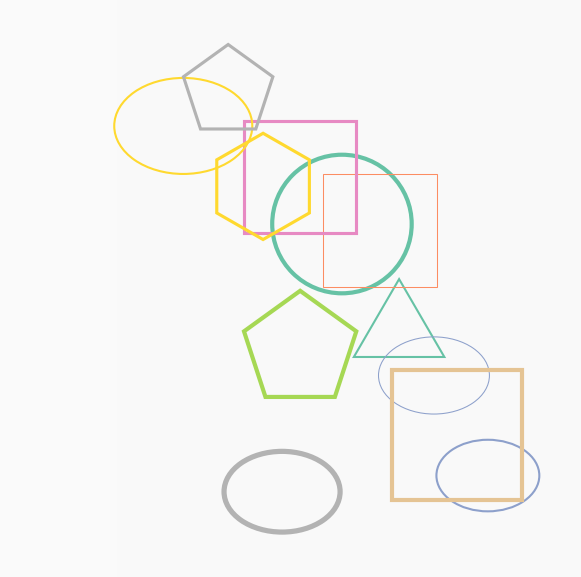[{"shape": "circle", "thickness": 2, "radius": 0.6, "center": [0.588, 0.611]}, {"shape": "triangle", "thickness": 1, "radius": 0.45, "center": [0.687, 0.426]}, {"shape": "square", "thickness": 0.5, "radius": 0.49, "center": [0.653, 0.599]}, {"shape": "oval", "thickness": 1, "radius": 0.44, "center": [0.839, 0.176]}, {"shape": "oval", "thickness": 0.5, "radius": 0.48, "center": [0.747, 0.349]}, {"shape": "square", "thickness": 1.5, "radius": 0.48, "center": [0.516, 0.692]}, {"shape": "pentagon", "thickness": 2, "radius": 0.51, "center": [0.516, 0.394]}, {"shape": "hexagon", "thickness": 1.5, "radius": 0.46, "center": [0.453, 0.676]}, {"shape": "oval", "thickness": 1, "radius": 0.59, "center": [0.315, 0.781]}, {"shape": "square", "thickness": 2, "radius": 0.56, "center": [0.786, 0.246]}, {"shape": "pentagon", "thickness": 1.5, "radius": 0.4, "center": [0.393, 0.841]}, {"shape": "oval", "thickness": 2.5, "radius": 0.5, "center": [0.485, 0.148]}]